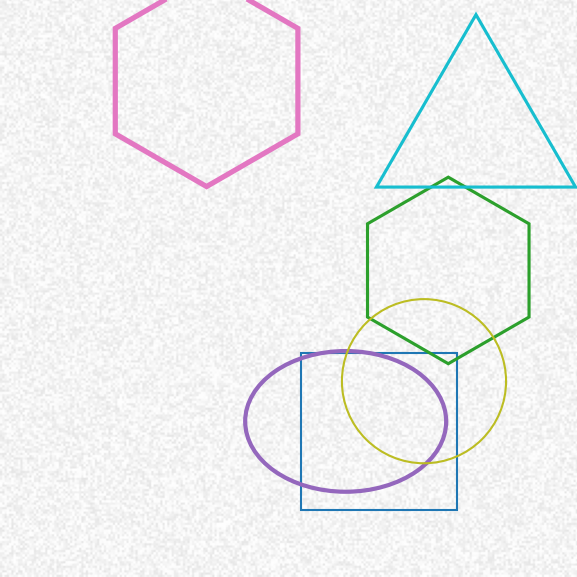[{"shape": "square", "thickness": 1, "radius": 0.68, "center": [0.657, 0.252]}, {"shape": "hexagon", "thickness": 1.5, "radius": 0.81, "center": [0.776, 0.531]}, {"shape": "oval", "thickness": 2, "radius": 0.87, "center": [0.599, 0.269]}, {"shape": "hexagon", "thickness": 2.5, "radius": 0.91, "center": [0.358, 0.859]}, {"shape": "circle", "thickness": 1, "radius": 0.71, "center": [0.734, 0.339]}, {"shape": "triangle", "thickness": 1.5, "radius": 1.0, "center": [0.824, 0.775]}]